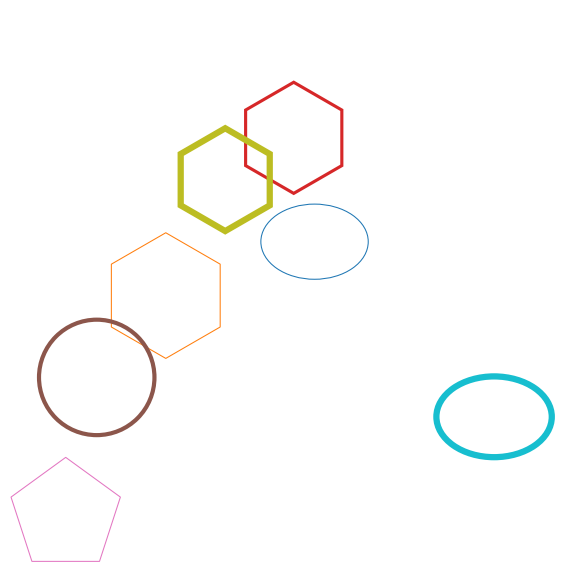[{"shape": "oval", "thickness": 0.5, "radius": 0.46, "center": [0.545, 0.581]}, {"shape": "hexagon", "thickness": 0.5, "radius": 0.54, "center": [0.287, 0.487]}, {"shape": "hexagon", "thickness": 1.5, "radius": 0.48, "center": [0.509, 0.76]}, {"shape": "circle", "thickness": 2, "radius": 0.5, "center": [0.167, 0.346]}, {"shape": "pentagon", "thickness": 0.5, "radius": 0.5, "center": [0.114, 0.108]}, {"shape": "hexagon", "thickness": 3, "radius": 0.45, "center": [0.39, 0.688]}, {"shape": "oval", "thickness": 3, "radius": 0.5, "center": [0.856, 0.277]}]